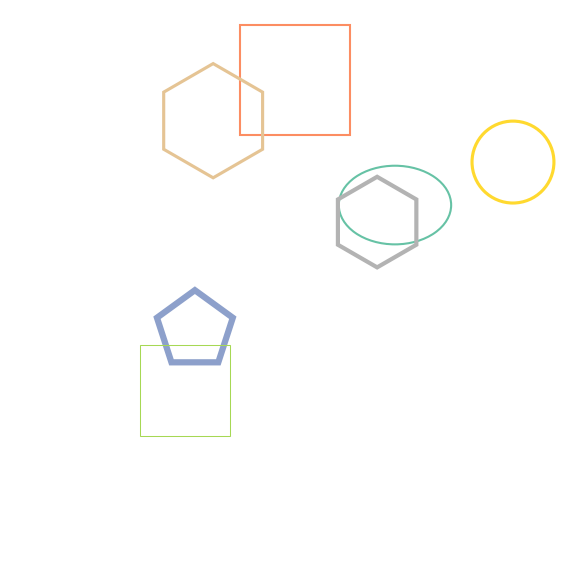[{"shape": "oval", "thickness": 1, "radius": 0.49, "center": [0.684, 0.644]}, {"shape": "square", "thickness": 1, "radius": 0.48, "center": [0.511, 0.861]}, {"shape": "pentagon", "thickness": 3, "radius": 0.35, "center": [0.337, 0.428]}, {"shape": "square", "thickness": 0.5, "radius": 0.39, "center": [0.321, 0.323]}, {"shape": "circle", "thickness": 1.5, "radius": 0.35, "center": [0.888, 0.718]}, {"shape": "hexagon", "thickness": 1.5, "radius": 0.49, "center": [0.369, 0.79]}, {"shape": "hexagon", "thickness": 2, "radius": 0.39, "center": [0.653, 0.615]}]